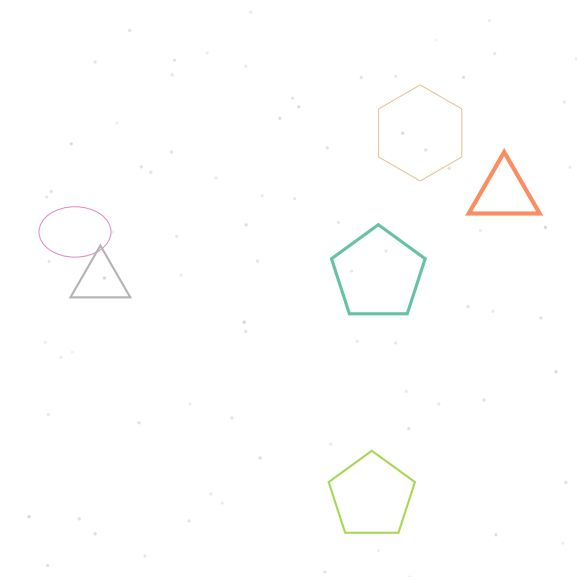[{"shape": "pentagon", "thickness": 1.5, "radius": 0.43, "center": [0.655, 0.525]}, {"shape": "triangle", "thickness": 2, "radius": 0.35, "center": [0.873, 0.665]}, {"shape": "oval", "thickness": 0.5, "radius": 0.31, "center": [0.13, 0.597]}, {"shape": "pentagon", "thickness": 1, "radius": 0.39, "center": [0.644, 0.14]}, {"shape": "hexagon", "thickness": 0.5, "radius": 0.42, "center": [0.728, 0.769]}, {"shape": "triangle", "thickness": 1, "radius": 0.3, "center": [0.174, 0.514]}]